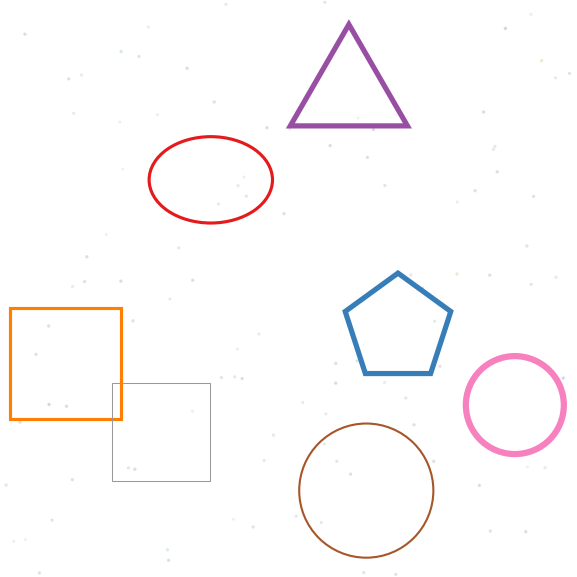[{"shape": "oval", "thickness": 1.5, "radius": 0.53, "center": [0.365, 0.688]}, {"shape": "pentagon", "thickness": 2.5, "radius": 0.48, "center": [0.689, 0.43]}, {"shape": "triangle", "thickness": 2.5, "radius": 0.59, "center": [0.604, 0.84]}, {"shape": "square", "thickness": 1.5, "radius": 0.48, "center": [0.113, 0.369]}, {"shape": "circle", "thickness": 1, "radius": 0.58, "center": [0.634, 0.15]}, {"shape": "circle", "thickness": 3, "radius": 0.42, "center": [0.892, 0.298]}, {"shape": "square", "thickness": 0.5, "radius": 0.42, "center": [0.278, 0.25]}]